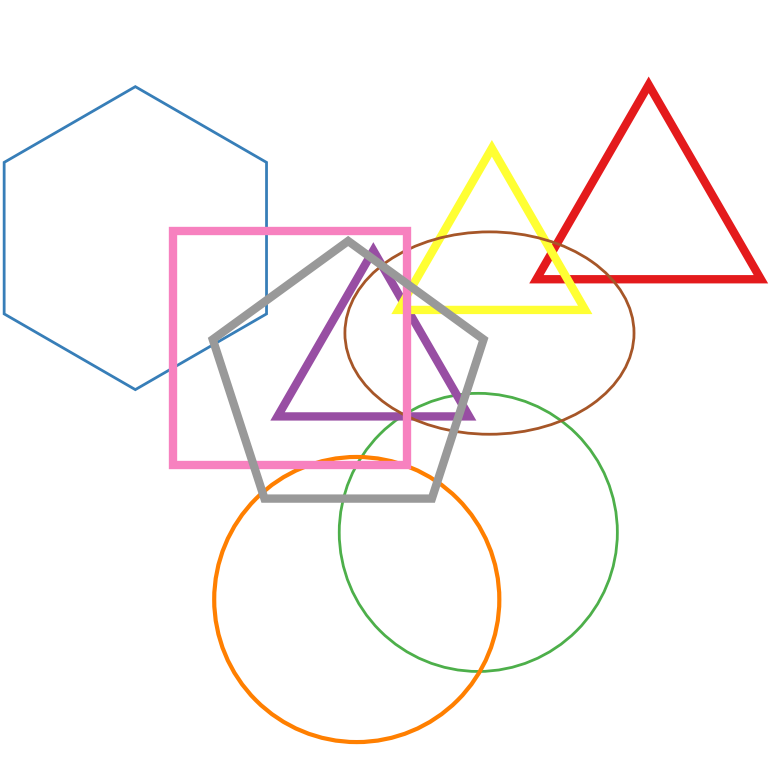[{"shape": "triangle", "thickness": 3, "radius": 0.84, "center": [0.842, 0.721]}, {"shape": "hexagon", "thickness": 1, "radius": 0.98, "center": [0.176, 0.691]}, {"shape": "circle", "thickness": 1, "radius": 0.9, "center": [0.621, 0.309]}, {"shape": "triangle", "thickness": 3, "radius": 0.72, "center": [0.485, 0.531]}, {"shape": "circle", "thickness": 1.5, "radius": 0.93, "center": [0.463, 0.221]}, {"shape": "triangle", "thickness": 3, "radius": 0.7, "center": [0.639, 0.667]}, {"shape": "oval", "thickness": 1, "radius": 0.94, "center": [0.636, 0.567]}, {"shape": "square", "thickness": 3, "radius": 0.76, "center": [0.377, 0.548]}, {"shape": "pentagon", "thickness": 3, "radius": 0.92, "center": [0.452, 0.502]}]